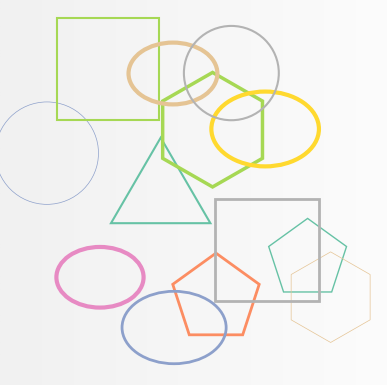[{"shape": "pentagon", "thickness": 1, "radius": 0.53, "center": [0.794, 0.327]}, {"shape": "triangle", "thickness": 1.5, "radius": 0.74, "center": [0.415, 0.494]}, {"shape": "pentagon", "thickness": 2, "radius": 0.59, "center": [0.557, 0.225]}, {"shape": "oval", "thickness": 2, "radius": 0.67, "center": [0.449, 0.149]}, {"shape": "circle", "thickness": 0.5, "radius": 0.67, "center": [0.121, 0.602]}, {"shape": "oval", "thickness": 3, "radius": 0.56, "center": [0.258, 0.28]}, {"shape": "hexagon", "thickness": 2.5, "radius": 0.74, "center": [0.549, 0.663]}, {"shape": "square", "thickness": 1.5, "radius": 0.66, "center": [0.278, 0.82]}, {"shape": "oval", "thickness": 3, "radius": 0.69, "center": [0.684, 0.665]}, {"shape": "hexagon", "thickness": 0.5, "radius": 0.59, "center": [0.853, 0.228]}, {"shape": "oval", "thickness": 3, "radius": 0.57, "center": [0.446, 0.809]}, {"shape": "circle", "thickness": 1.5, "radius": 0.61, "center": [0.597, 0.81]}, {"shape": "square", "thickness": 2, "radius": 0.67, "center": [0.689, 0.351]}]